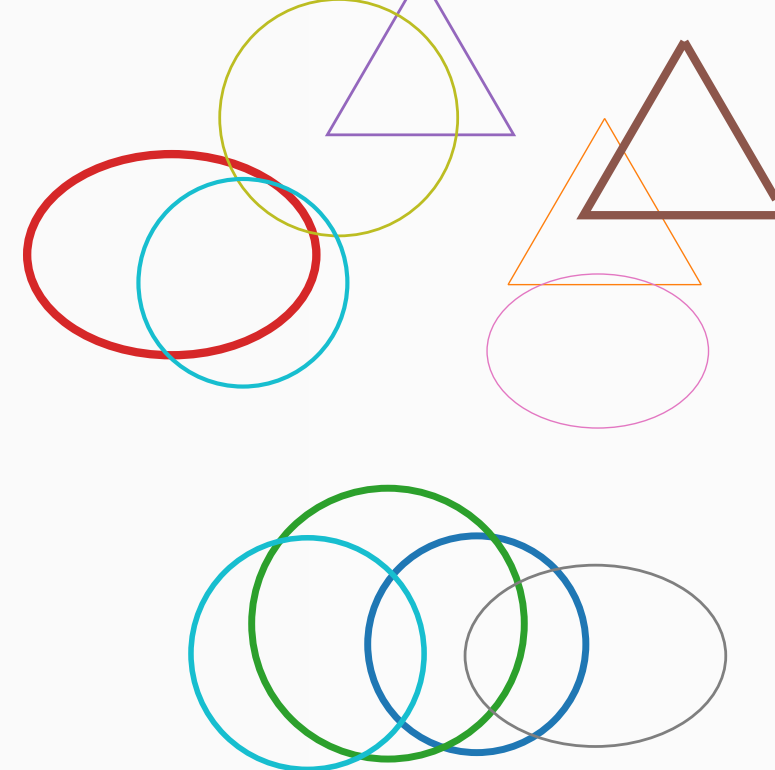[{"shape": "circle", "thickness": 2.5, "radius": 0.7, "center": [0.615, 0.163]}, {"shape": "triangle", "thickness": 0.5, "radius": 0.72, "center": [0.78, 0.702]}, {"shape": "circle", "thickness": 2.5, "radius": 0.88, "center": [0.501, 0.19]}, {"shape": "oval", "thickness": 3, "radius": 0.93, "center": [0.222, 0.669]}, {"shape": "triangle", "thickness": 1, "radius": 0.69, "center": [0.543, 0.894]}, {"shape": "triangle", "thickness": 3, "radius": 0.75, "center": [0.883, 0.796]}, {"shape": "oval", "thickness": 0.5, "radius": 0.71, "center": [0.771, 0.544]}, {"shape": "oval", "thickness": 1, "radius": 0.84, "center": [0.768, 0.148]}, {"shape": "circle", "thickness": 1, "radius": 0.77, "center": [0.437, 0.847]}, {"shape": "circle", "thickness": 2, "radius": 0.75, "center": [0.397, 0.151]}, {"shape": "circle", "thickness": 1.5, "radius": 0.67, "center": [0.313, 0.633]}]